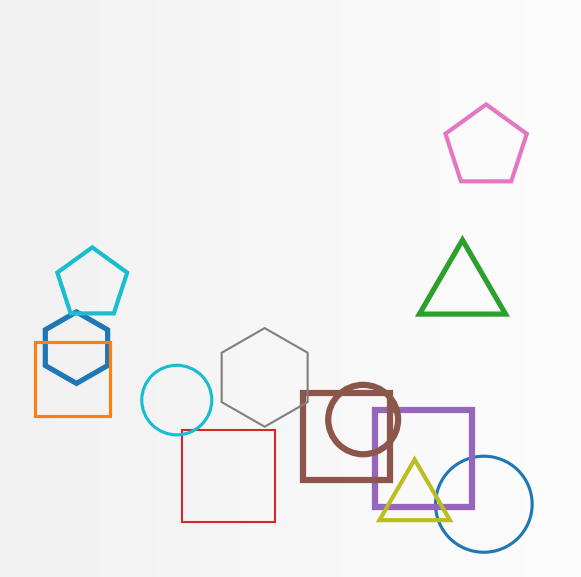[{"shape": "circle", "thickness": 1.5, "radius": 0.42, "center": [0.832, 0.126]}, {"shape": "hexagon", "thickness": 2.5, "radius": 0.31, "center": [0.132, 0.397]}, {"shape": "square", "thickness": 1.5, "radius": 0.32, "center": [0.125, 0.343]}, {"shape": "triangle", "thickness": 2.5, "radius": 0.43, "center": [0.796, 0.498]}, {"shape": "square", "thickness": 1, "radius": 0.4, "center": [0.393, 0.175]}, {"shape": "square", "thickness": 3, "radius": 0.42, "center": [0.729, 0.205]}, {"shape": "square", "thickness": 3, "radius": 0.38, "center": [0.596, 0.244]}, {"shape": "circle", "thickness": 3, "radius": 0.3, "center": [0.625, 0.273]}, {"shape": "pentagon", "thickness": 2, "radius": 0.37, "center": [0.836, 0.745]}, {"shape": "hexagon", "thickness": 1, "radius": 0.43, "center": [0.455, 0.346]}, {"shape": "triangle", "thickness": 2, "radius": 0.35, "center": [0.713, 0.133]}, {"shape": "pentagon", "thickness": 2, "radius": 0.32, "center": [0.159, 0.508]}, {"shape": "circle", "thickness": 1.5, "radius": 0.3, "center": [0.304, 0.306]}]